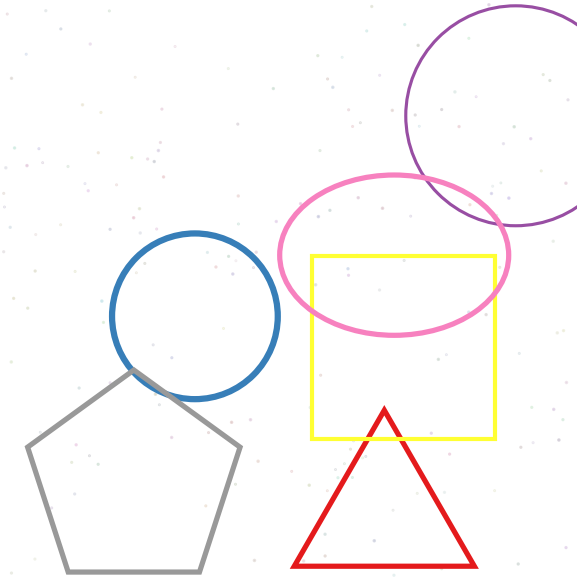[{"shape": "triangle", "thickness": 2.5, "radius": 0.9, "center": [0.665, 0.109]}, {"shape": "circle", "thickness": 3, "radius": 0.72, "center": [0.338, 0.451]}, {"shape": "circle", "thickness": 1.5, "radius": 0.95, "center": [0.893, 0.799]}, {"shape": "square", "thickness": 2, "radius": 0.79, "center": [0.698, 0.397]}, {"shape": "oval", "thickness": 2.5, "radius": 0.99, "center": [0.683, 0.557]}, {"shape": "pentagon", "thickness": 2.5, "radius": 0.97, "center": [0.232, 0.165]}]